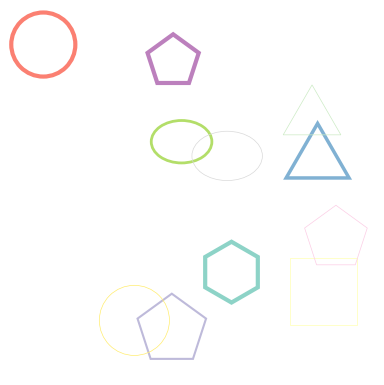[{"shape": "hexagon", "thickness": 3, "radius": 0.39, "center": [0.601, 0.293]}, {"shape": "square", "thickness": 0.5, "radius": 0.43, "center": [0.84, 0.244]}, {"shape": "pentagon", "thickness": 1.5, "radius": 0.47, "center": [0.446, 0.144]}, {"shape": "circle", "thickness": 3, "radius": 0.42, "center": [0.112, 0.884]}, {"shape": "triangle", "thickness": 2.5, "radius": 0.47, "center": [0.825, 0.585]}, {"shape": "oval", "thickness": 2, "radius": 0.39, "center": [0.472, 0.632]}, {"shape": "pentagon", "thickness": 0.5, "radius": 0.43, "center": [0.873, 0.381]}, {"shape": "oval", "thickness": 0.5, "radius": 0.46, "center": [0.59, 0.595]}, {"shape": "pentagon", "thickness": 3, "radius": 0.35, "center": [0.45, 0.841]}, {"shape": "triangle", "thickness": 0.5, "radius": 0.43, "center": [0.81, 0.693]}, {"shape": "circle", "thickness": 0.5, "radius": 0.46, "center": [0.349, 0.168]}]